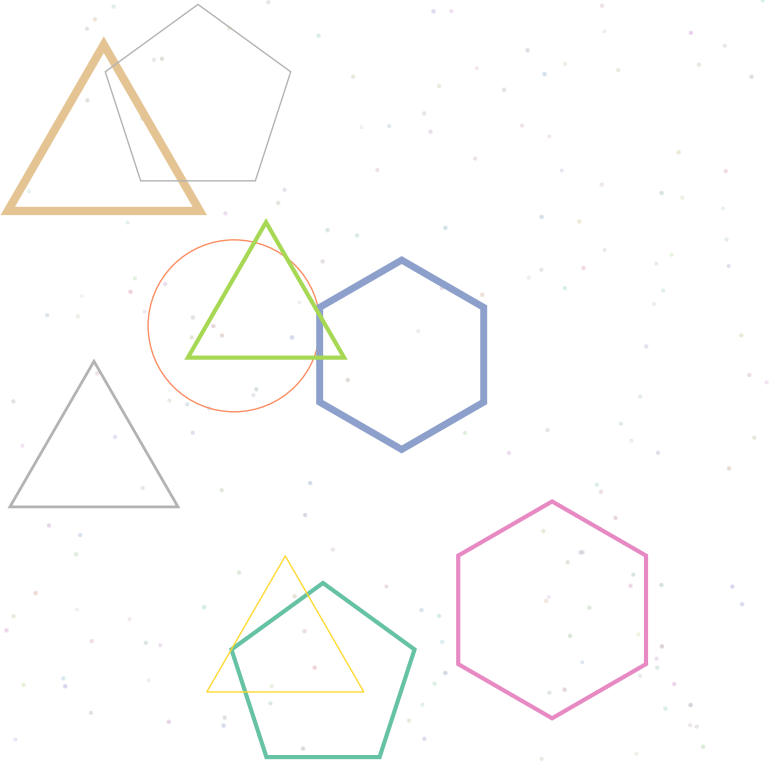[{"shape": "pentagon", "thickness": 1.5, "radius": 0.62, "center": [0.419, 0.118]}, {"shape": "circle", "thickness": 0.5, "radius": 0.56, "center": [0.304, 0.577]}, {"shape": "hexagon", "thickness": 2.5, "radius": 0.61, "center": [0.522, 0.539]}, {"shape": "hexagon", "thickness": 1.5, "radius": 0.7, "center": [0.717, 0.208]}, {"shape": "triangle", "thickness": 1.5, "radius": 0.59, "center": [0.345, 0.594]}, {"shape": "triangle", "thickness": 0.5, "radius": 0.59, "center": [0.371, 0.16]}, {"shape": "triangle", "thickness": 3, "radius": 0.72, "center": [0.135, 0.798]}, {"shape": "pentagon", "thickness": 0.5, "radius": 0.63, "center": [0.257, 0.868]}, {"shape": "triangle", "thickness": 1, "radius": 0.63, "center": [0.122, 0.405]}]